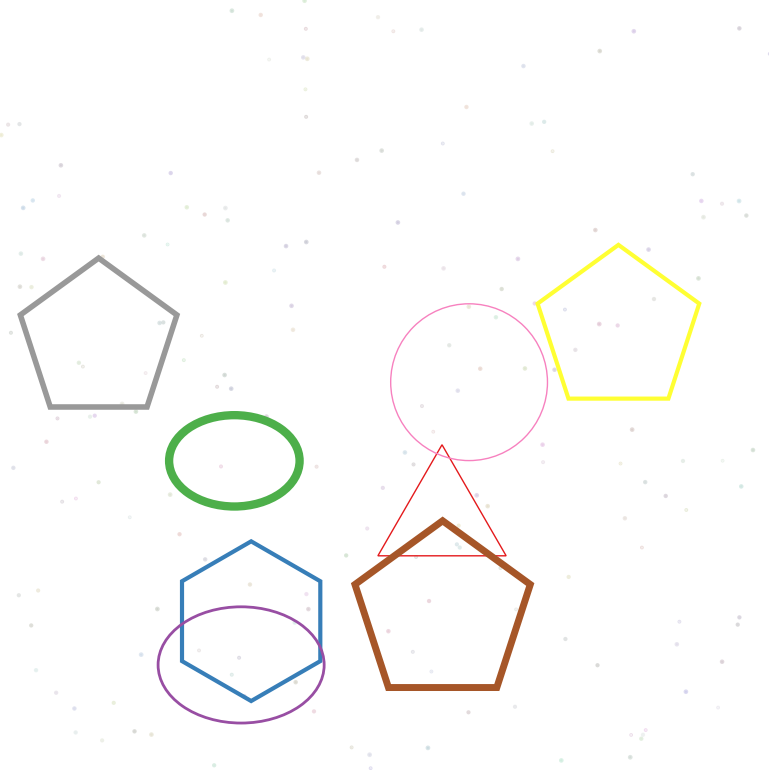[{"shape": "triangle", "thickness": 0.5, "radius": 0.48, "center": [0.574, 0.326]}, {"shape": "hexagon", "thickness": 1.5, "radius": 0.52, "center": [0.326, 0.193]}, {"shape": "oval", "thickness": 3, "radius": 0.42, "center": [0.304, 0.402]}, {"shape": "oval", "thickness": 1, "radius": 0.54, "center": [0.313, 0.136]}, {"shape": "pentagon", "thickness": 1.5, "radius": 0.55, "center": [0.803, 0.572]}, {"shape": "pentagon", "thickness": 2.5, "radius": 0.6, "center": [0.575, 0.204]}, {"shape": "circle", "thickness": 0.5, "radius": 0.51, "center": [0.609, 0.504]}, {"shape": "pentagon", "thickness": 2, "radius": 0.53, "center": [0.128, 0.558]}]